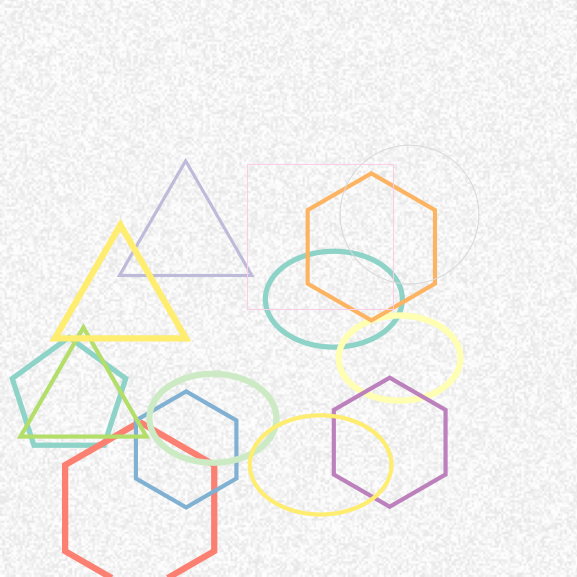[{"shape": "oval", "thickness": 2.5, "radius": 0.59, "center": [0.578, 0.481]}, {"shape": "pentagon", "thickness": 2.5, "radius": 0.52, "center": [0.119, 0.312]}, {"shape": "oval", "thickness": 3, "radius": 0.53, "center": [0.692, 0.379]}, {"shape": "triangle", "thickness": 1.5, "radius": 0.66, "center": [0.321, 0.588]}, {"shape": "hexagon", "thickness": 3, "radius": 0.75, "center": [0.242, 0.119]}, {"shape": "hexagon", "thickness": 2, "radius": 0.5, "center": [0.322, 0.221]}, {"shape": "hexagon", "thickness": 2, "radius": 0.64, "center": [0.643, 0.572]}, {"shape": "triangle", "thickness": 2, "radius": 0.63, "center": [0.144, 0.306]}, {"shape": "square", "thickness": 0.5, "radius": 0.63, "center": [0.554, 0.59]}, {"shape": "circle", "thickness": 0.5, "radius": 0.6, "center": [0.709, 0.628]}, {"shape": "hexagon", "thickness": 2, "radius": 0.56, "center": [0.675, 0.233]}, {"shape": "oval", "thickness": 3, "radius": 0.55, "center": [0.369, 0.275]}, {"shape": "oval", "thickness": 2, "radius": 0.61, "center": [0.555, 0.194]}, {"shape": "triangle", "thickness": 3, "radius": 0.66, "center": [0.208, 0.479]}]